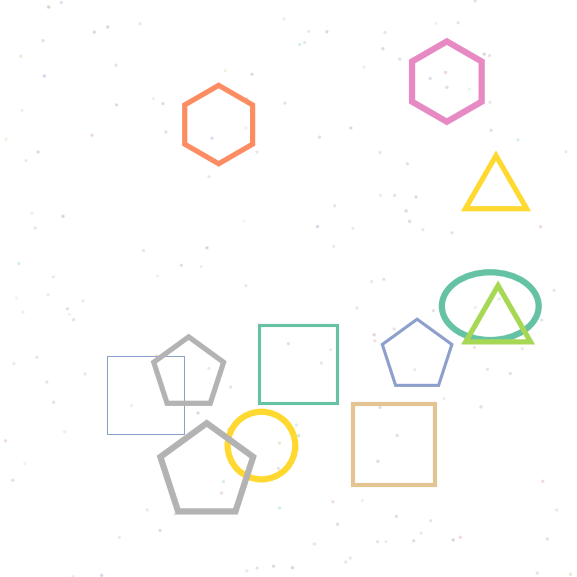[{"shape": "square", "thickness": 1.5, "radius": 0.34, "center": [0.516, 0.37]}, {"shape": "oval", "thickness": 3, "radius": 0.42, "center": [0.849, 0.469]}, {"shape": "hexagon", "thickness": 2.5, "radius": 0.34, "center": [0.379, 0.783]}, {"shape": "square", "thickness": 0.5, "radius": 0.33, "center": [0.252, 0.315]}, {"shape": "pentagon", "thickness": 1.5, "radius": 0.32, "center": [0.722, 0.383]}, {"shape": "hexagon", "thickness": 3, "radius": 0.35, "center": [0.774, 0.858]}, {"shape": "triangle", "thickness": 2.5, "radius": 0.32, "center": [0.862, 0.44]}, {"shape": "triangle", "thickness": 2.5, "radius": 0.31, "center": [0.859, 0.668]}, {"shape": "circle", "thickness": 3, "radius": 0.29, "center": [0.453, 0.228]}, {"shape": "square", "thickness": 2, "radius": 0.35, "center": [0.683, 0.229]}, {"shape": "pentagon", "thickness": 3, "radius": 0.42, "center": [0.358, 0.182]}, {"shape": "pentagon", "thickness": 2.5, "radius": 0.32, "center": [0.327, 0.352]}]